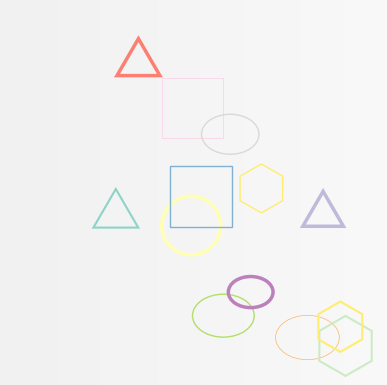[{"shape": "triangle", "thickness": 1.5, "radius": 0.33, "center": [0.299, 0.442]}, {"shape": "circle", "thickness": 2.5, "radius": 0.38, "center": [0.493, 0.414]}, {"shape": "triangle", "thickness": 2.5, "radius": 0.3, "center": [0.834, 0.443]}, {"shape": "triangle", "thickness": 2.5, "radius": 0.32, "center": [0.357, 0.836]}, {"shape": "square", "thickness": 1, "radius": 0.4, "center": [0.518, 0.489]}, {"shape": "oval", "thickness": 0.5, "radius": 0.41, "center": [0.793, 0.123]}, {"shape": "oval", "thickness": 1, "radius": 0.4, "center": [0.576, 0.18]}, {"shape": "square", "thickness": 0.5, "radius": 0.39, "center": [0.497, 0.719]}, {"shape": "oval", "thickness": 1, "radius": 0.37, "center": [0.594, 0.651]}, {"shape": "oval", "thickness": 2.5, "radius": 0.29, "center": [0.647, 0.241]}, {"shape": "hexagon", "thickness": 1.5, "radius": 0.39, "center": [0.892, 0.102]}, {"shape": "hexagon", "thickness": 1, "radius": 0.32, "center": [0.675, 0.511]}, {"shape": "hexagon", "thickness": 1.5, "radius": 0.33, "center": [0.878, 0.151]}]